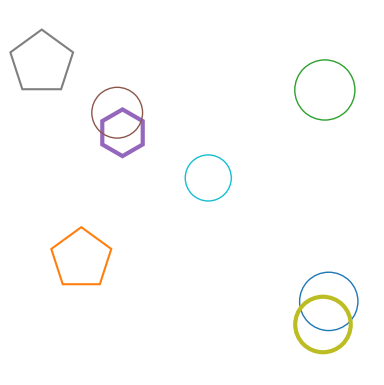[{"shape": "circle", "thickness": 1, "radius": 0.38, "center": [0.854, 0.217]}, {"shape": "pentagon", "thickness": 1.5, "radius": 0.41, "center": [0.211, 0.328]}, {"shape": "circle", "thickness": 1, "radius": 0.39, "center": [0.844, 0.766]}, {"shape": "hexagon", "thickness": 3, "radius": 0.3, "center": [0.318, 0.655]}, {"shape": "circle", "thickness": 1, "radius": 0.33, "center": [0.304, 0.707]}, {"shape": "pentagon", "thickness": 1.5, "radius": 0.43, "center": [0.108, 0.838]}, {"shape": "circle", "thickness": 3, "radius": 0.36, "center": [0.839, 0.157]}, {"shape": "circle", "thickness": 1, "radius": 0.3, "center": [0.541, 0.538]}]